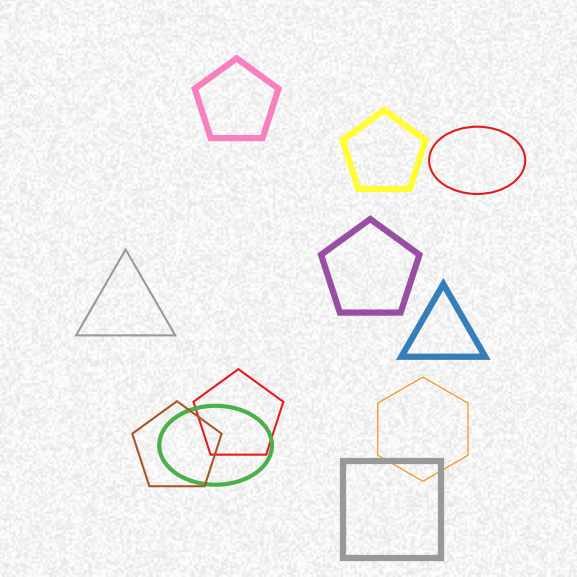[{"shape": "pentagon", "thickness": 1, "radius": 0.41, "center": [0.413, 0.278]}, {"shape": "oval", "thickness": 1, "radius": 0.42, "center": [0.826, 0.721]}, {"shape": "triangle", "thickness": 3, "radius": 0.42, "center": [0.768, 0.423]}, {"shape": "oval", "thickness": 2, "radius": 0.49, "center": [0.373, 0.228]}, {"shape": "pentagon", "thickness": 3, "radius": 0.45, "center": [0.641, 0.53]}, {"shape": "hexagon", "thickness": 0.5, "radius": 0.45, "center": [0.732, 0.256]}, {"shape": "pentagon", "thickness": 3, "radius": 0.38, "center": [0.665, 0.733]}, {"shape": "pentagon", "thickness": 1, "radius": 0.41, "center": [0.306, 0.223]}, {"shape": "pentagon", "thickness": 3, "radius": 0.38, "center": [0.41, 0.822]}, {"shape": "triangle", "thickness": 1, "radius": 0.5, "center": [0.218, 0.468]}, {"shape": "square", "thickness": 3, "radius": 0.42, "center": [0.679, 0.117]}]